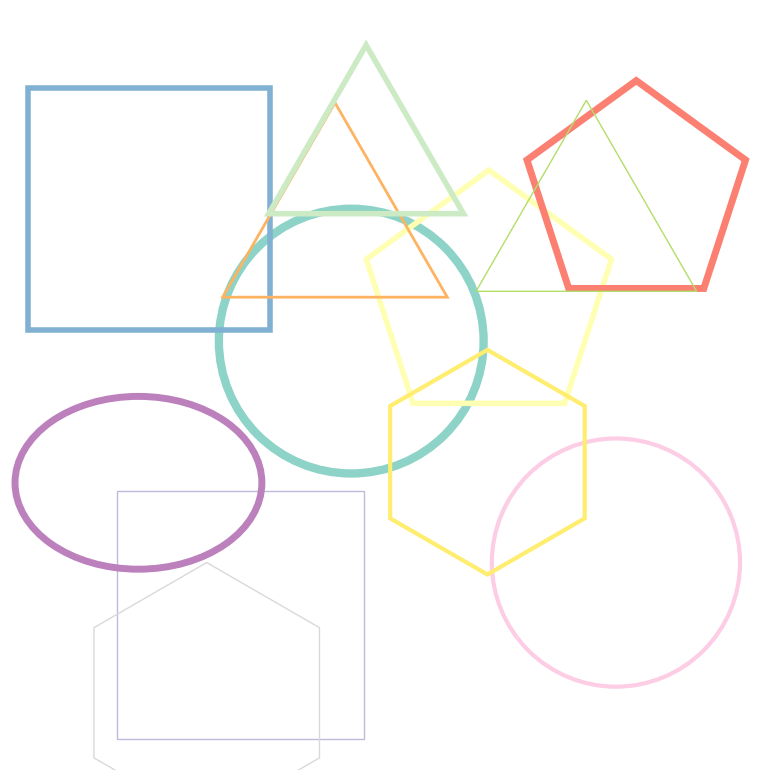[{"shape": "circle", "thickness": 3, "radius": 0.86, "center": [0.456, 0.557]}, {"shape": "pentagon", "thickness": 2, "radius": 0.84, "center": [0.635, 0.612]}, {"shape": "square", "thickness": 0.5, "radius": 0.8, "center": [0.313, 0.201]}, {"shape": "pentagon", "thickness": 2.5, "radius": 0.75, "center": [0.826, 0.746]}, {"shape": "square", "thickness": 2, "radius": 0.79, "center": [0.194, 0.728]}, {"shape": "triangle", "thickness": 1, "radius": 0.84, "center": [0.435, 0.698]}, {"shape": "triangle", "thickness": 0.5, "radius": 0.83, "center": [0.761, 0.704]}, {"shape": "circle", "thickness": 1.5, "radius": 0.81, "center": [0.8, 0.269]}, {"shape": "hexagon", "thickness": 0.5, "radius": 0.85, "center": [0.268, 0.1]}, {"shape": "oval", "thickness": 2.5, "radius": 0.8, "center": [0.18, 0.373]}, {"shape": "triangle", "thickness": 2, "radius": 0.73, "center": [0.475, 0.795]}, {"shape": "hexagon", "thickness": 1.5, "radius": 0.73, "center": [0.633, 0.4]}]